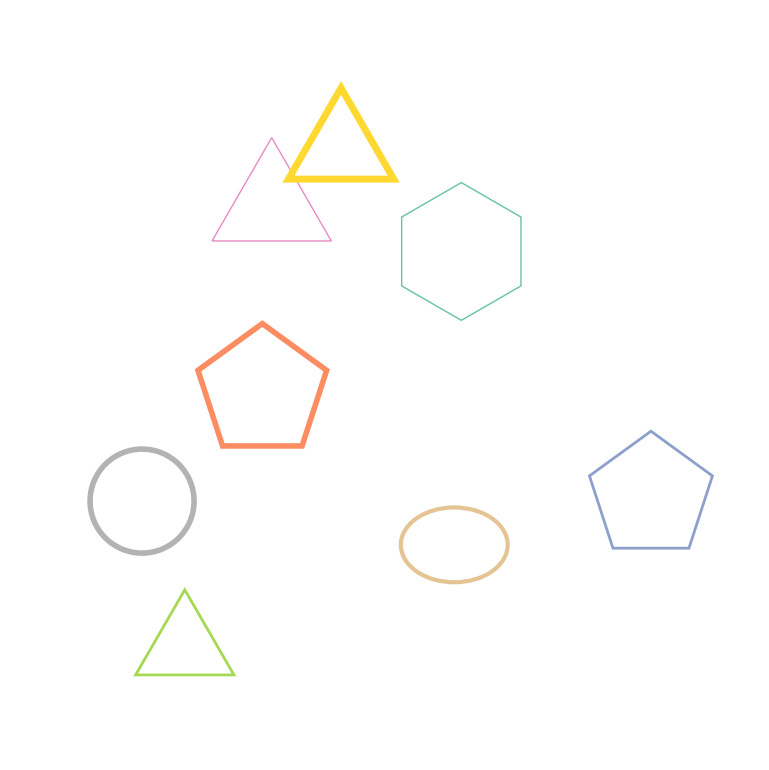[{"shape": "hexagon", "thickness": 0.5, "radius": 0.45, "center": [0.599, 0.673]}, {"shape": "pentagon", "thickness": 2, "radius": 0.44, "center": [0.341, 0.492]}, {"shape": "pentagon", "thickness": 1, "radius": 0.42, "center": [0.845, 0.356]}, {"shape": "triangle", "thickness": 0.5, "radius": 0.45, "center": [0.353, 0.732]}, {"shape": "triangle", "thickness": 1, "radius": 0.37, "center": [0.24, 0.16]}, {"shape": "triangle", "thickness": 2.5, "radius": 0.39, "center": [0.443, 0.807]}, {"shape": "oval", "thickness": 1.5, "radius": 0.35, "center": [0.59, 0.292]}, {"shape": "circle", "thickness": 2, "radius": 0.34, "center": [0.184, 0.349]}]